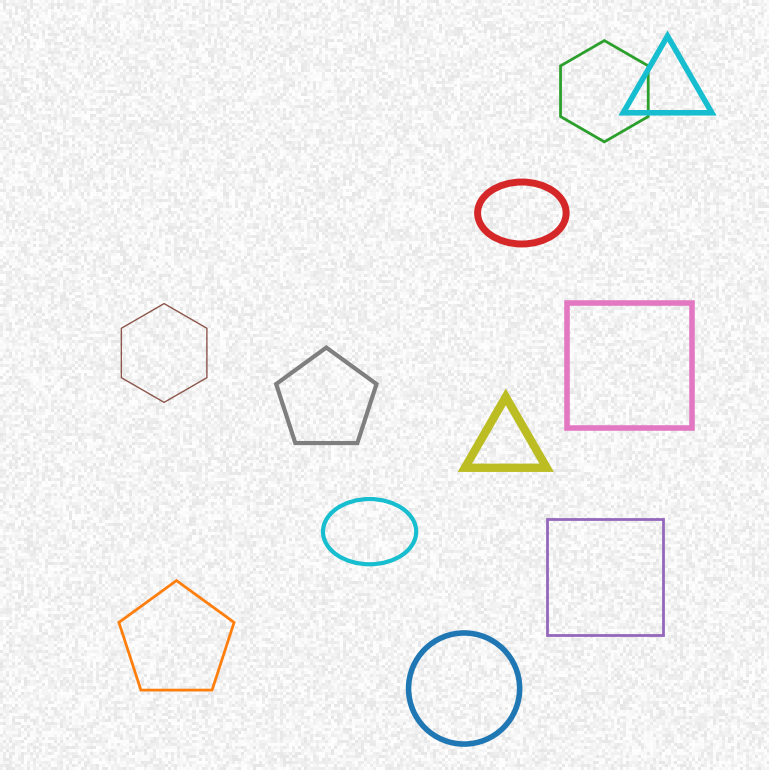[{"shape": "circle", "thickness": 2, "radius": 0.36, "center": [0.603, 0.106]}, {"shape": "pentagon", "thickness": 1, "radius": 0.39, "center": [0.229, 0.167]}, {"shape": "hexagon", "thickness": 1, "radius": 0.33, "center": [0.785, 0.882]}, {"shape": "oval", "thickness": 2.5, "radius": 0.29, "center": [0.678, 0.723]}, {"shape": "square", "thickness": 1, "radius": 0.38, "center": [0.785, 0.25]}, {"shape": "hexagon", "thickness": 0.5, "radius": 0.32, "center": [0.213, 0.542]}, {"shape": "square", "thickness": 2, "radius": 0.41, "center": [0.818, 0.525]}, {"shape": "pentagon", "thickness": 1.5, "radius": 0.34, "center": [0.424, 0.48]}, {"shape": "triangle", "thickness": 3, "radius": 0.31, "center": [0.657, 0.423]}, {"shape": "triangle", "thickness": 2, "radius": 0.33, "center": [0.867, 0.887]}, {"shape": "oval", "thickness": 1.5, "radius": 0.3, "center": [0.48, 0.31]}]